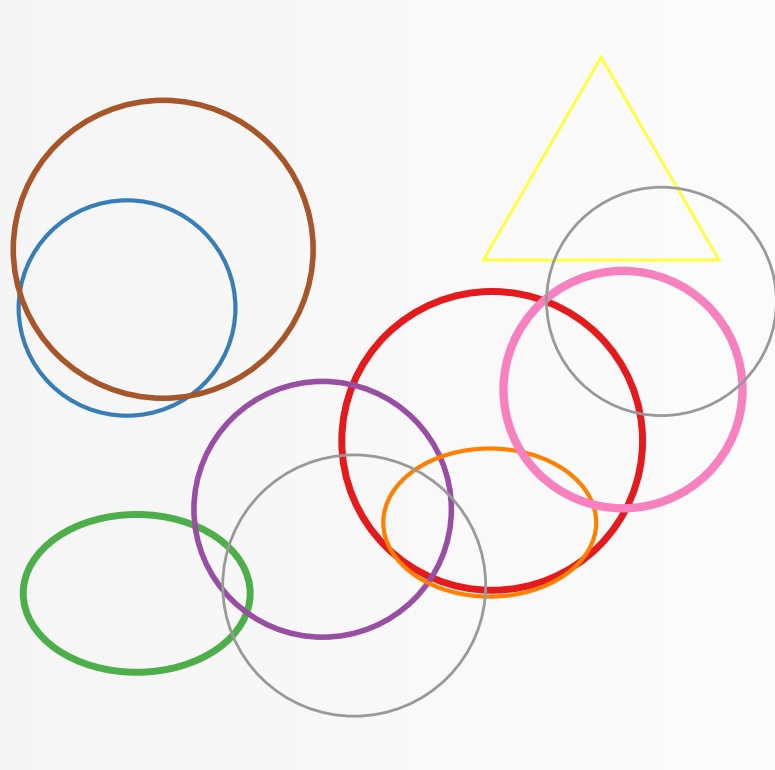[{"shape": "circle", "thickness": 2.5, "radius": 0.97, "center": [0.635, 0.427]}, {"shape": "circle", "thickness": 1.5, "radius": 0.7, "center": [0.164, 0.6]}, {"shape": "oval", "thickness": 2.5, "radius": 0.73, "center": [0.176, 0.229]}, {"shape": "circle", "thickness": 2, "radius": 0.83, "center": [0.416, 0.339]}, {"shape": "oval", "thickness": 1.5, "radius": 0.69, "center": [0.632, 0.321]}, {"shape": "triangle", "thickness": 1, "radius": 0.88, "center": [0.776, 0.75]}, {"shape": "circle", "thickness": 2, "radius": 0.97, "center": [0.211, 0.676]}, {"shape": "circle", "thickness": 3, "radius": 0.77, "center": [0.804, 0.494]}, {"shape": "circle", "thickness": 1, "radius": 0.85, "center": [0.457, 0.24]}, {"shape": "circle", "thickness": 1, "radius": 0.74, "center": [0.854, 0.609]}]